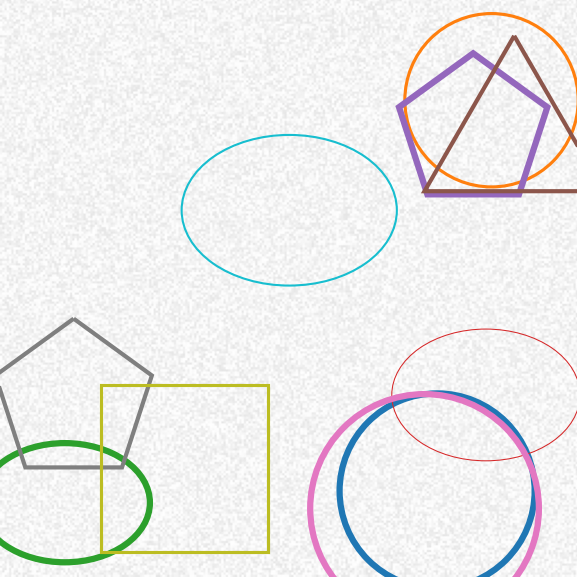[{"shape": "circle", "thickness": 3, "radius": 0.84, "center": [0.757, 0.149]}, {"shape": "circle", "thickness": 1.5, "radius": 0.75, "center": [0.851, 0.826]}, {"shape": "oval", "thickness": 3, "radius": 0.74, "center": [0.112, 0.129]}, {"shape": "oval", "thickness": 0.5, "radius": 0.81, "center": [0.841, 0.315]}, {"shape": "pentagon", "thickness": 3, "radius": 0.67, "center": [0.819, 0.772]}, {"shape": "triangle", "thickness": 2, "radius": 0.9, "center": [0.89, 0.758]}, {"shape": "circle", "thickness": 3, "radius": 0.99, "center": [0.735, 0.119]}, {"shape": "pentagon", "thickness": 2, "radius": 0.71, "center": [0.128, 0.305]}, {"shape": "square", "thickness": 1.5, "radius": 0.72, "center": [0.319, 0.188]}, {"shape": "oval", "thickness": 1, "radius": 0.93, "center": [0.501, 0.635]}]